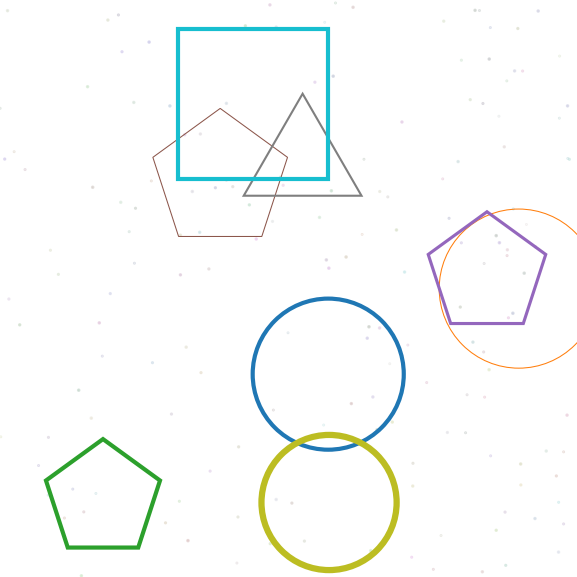[{"shape": "circle", "thickness": 2, "radius": 0.65, "center": [0.568, 0.351]}, {"shape": "circle", "thickness": 0.5, "radius": 0.69, "center": [0.898, 0.499]}, {"shape": "pentagon", "thickness": 2, "radius": 0.52, "center": [0.178, 0.135]}, {"shape": "pentagon", "thickness": 1.5, "radius": 0.53, "center": [0.843, 0.525]}, {"shape": "pentagon", "thickness": 0.5, "radius": 0.61, "center": [0.381, 0.689]}, {"shape": "triangle", "thickness": 1, "radius": 0.59, "center": [0.524, 0.719]}, {"shape": "circle", "thickness": 3, "radius": 0.59, "center": [0.57, 0.129]}, {"shape": "square", "thickness": 2, "radius": 0.65, "center": [0.439, 0.82]}]